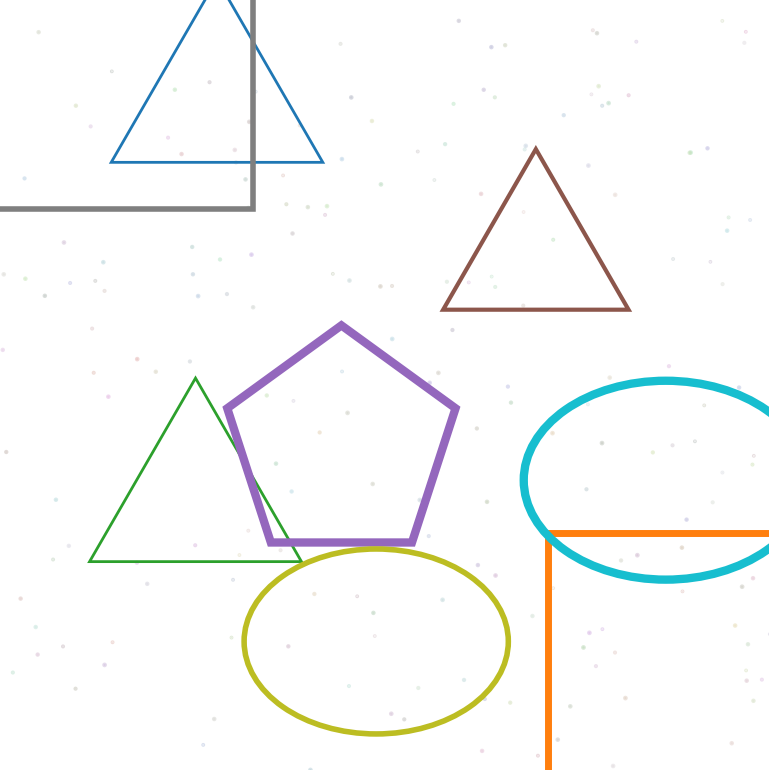[{"shape": "triangle", "thickness": 1, "radius": 0.79, "center": [0.282, 0.868]}, {"shape": "square", "thickness": 2.5, "radius": 0.83, "center": [0.878, 0.142]}, {"shape": "triangle", "thickness": 1, "radius": 0.79, "center": [0.254, 0.35]}, {"shape": "pentagon", "thickness": 3, "radius": 0.78, "center": [0.443, 0.422]}, {"shape": "triangle", "thickness": 1.5, "radius": 0.7, "center": [0.696, 0.667]}, {"shape": "square", "thickness": 2, "radius": 0.84, "center": [0.16, 0.897]}, {"shape": "oval", "thickness": 2, "radius": 0.86, "center": [0.489, 0.167]}, {"shape": "oval", "thickness": 3, "radius": 0.92, "center": [0.865, 0.376]}]